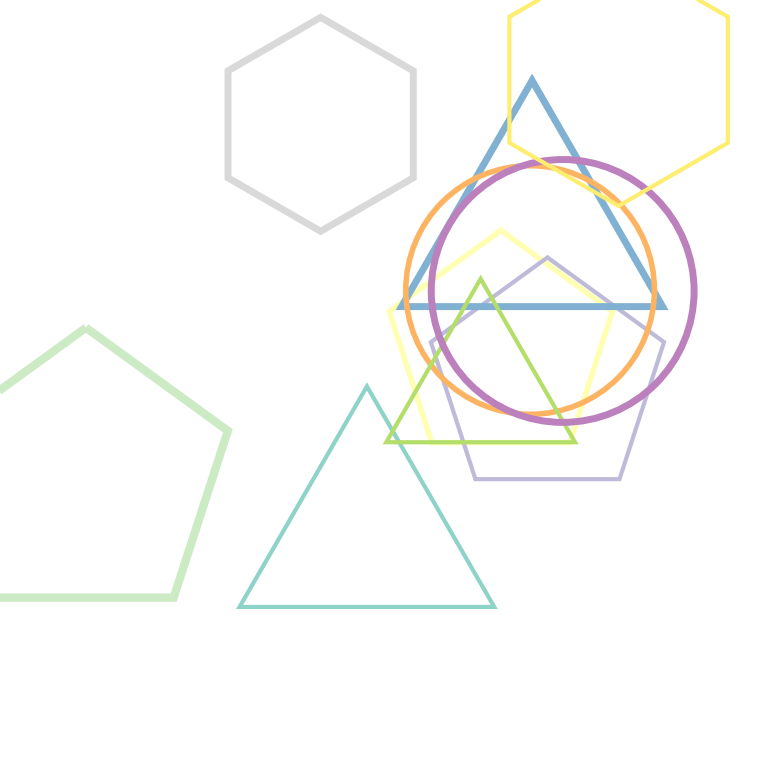[{"shape": "triangle", "thickness": 1.5, "radius": 0.95, "center": [0.477, 0.307]}, {"shape": "pentagon", "thickness": 2, "radius": 0.76, "center": [0.65, 0.548]}, {"shape": "pentagon", "thickness": 1.5, "radius": 0.8, "center": [0.711, 0.507]}, {"shape": "triangle", "thickness": 2.5, "radius": 0.98, "center": [0.691, 0.7]}, {"shape": "circle", "thickness": 2, "radius": 0.81, "center": [0.688, 0.623]}, {"shape": "triangle", "thickness": 1.5, "radius": 0.71, "center": [0.624, 0.496]}, {"shape": "hexagon", "thickness": 2.5, "radius": 0.69, "center": [0.416, 0.839]}, {"shape": "circle", "thickness": 2.5, "radius": 0.85, "center": [0.731, 0.622]}, {"shape": "pentagon", "thickness": 3, "radius": 0.97, "center": [0.112, 0.381]}, {"shape": "hexagon", "thickness": 1.5, "radius": 0.82, "center": [0.803, 0.896]}]